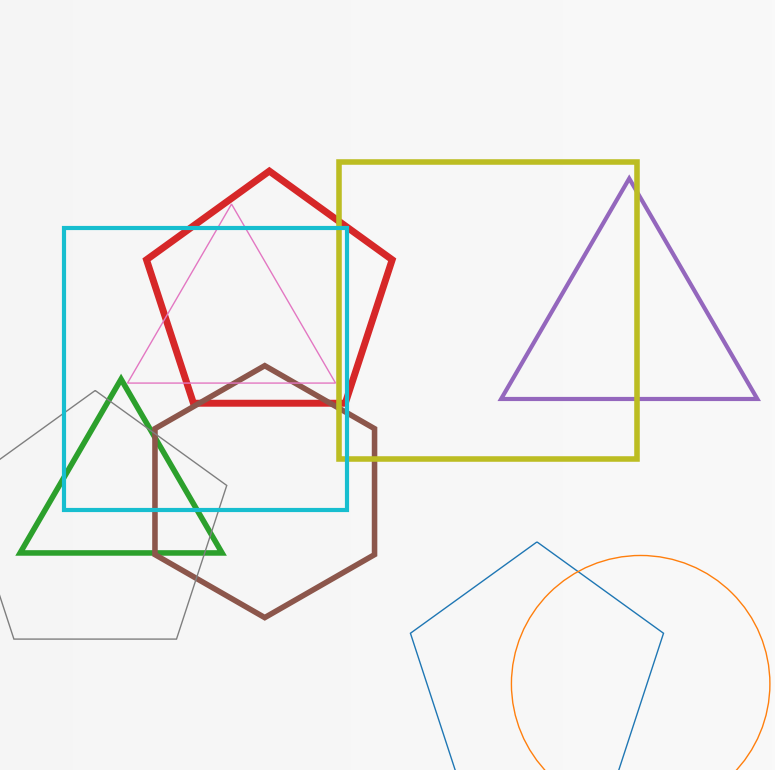[{"shape": "pentagon", "thickness": 0.5, "radius": 0.86, "center": [0.693, 0.125]}, {"shape": "circle", "thickness": 0.5, "radius": 0.83, "center": [0.827, 0.112]}, {"shape": "triangle", "thickness": 2, "radius": 0.75, "center": [0.156, 0.357]}, {"shape": "pentagon", "thickness": 2.5, "radius": 0.83, "center": [0.348, 0.611]}, {"shape": "triangle", "thickness": 1.5, "radius": 0.95, "center": [0.812, 0.577]}, {"shape": "hexagon", "thickness": 2, "radius": 0.82, "center": [0.342, 0.362]}, {"shape": "triangle", "thickness": 0.5, "radius": 0.77, "center": [0.299, 0.58]}, {"shape": "pentagon", "thickness": 0.5, "radius": 0.89, "center": [0.123, 0.314]}, {"shape": "square", "thickness": 2, "radius": 0.96, "center": [0.63, 0.597]}, {"shape": "square", "thickness": 1.5, "radius": 0.91, "center": [0.265, 0.52]}]